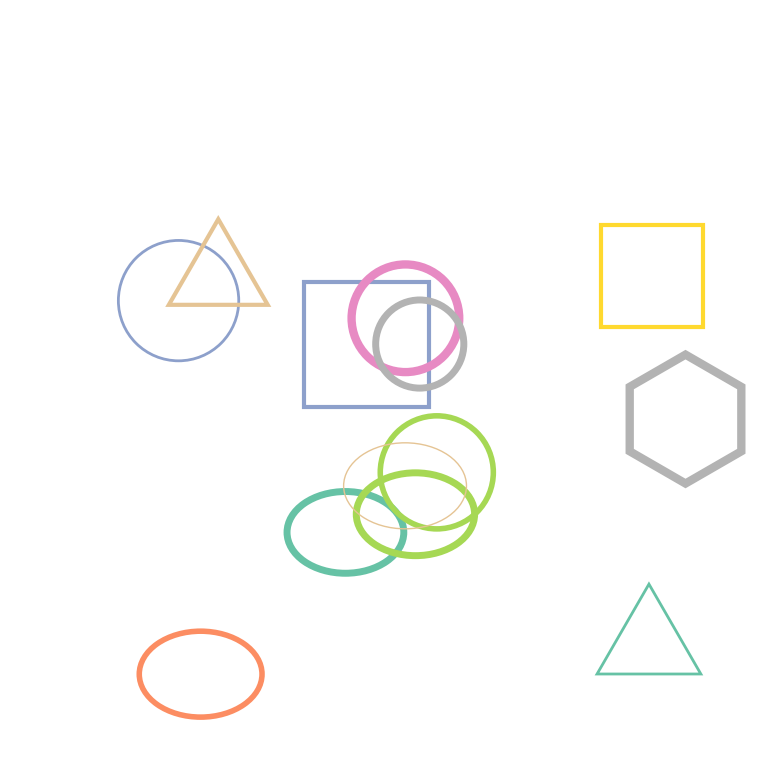[{"shape": "triangle", "thickness": 1, "radius": 0.39, "center": [0.843, 0.164]}, {"shape": "oval", "thickness": 2.5, "radius": 0.38, "center": [0.449, 0.309]}, {"shape": "oval", "thickness": 2, "radius": 0.4, "center": [0.261, 0.124]}, {"shape": "square", "thickness": 1.5, "radius": 0.41, "center": [0.476, 0.552]}, {"shape": "circle", "thickness": 1, "radius": 0.39, "center": [0.232, 0.61]}, {"shape": "circle", "thickness": 3, "radius": 0.35, "center": [0.527, 0.587]}, {"shape": "oval", "thickness": 2.5, "radius": 0.38, "center": [0.54, 0.332]}, {"shape": "circle", "thickness": 2, "radius": 0.37, "center": [0.567, 0.387]}, {"shape": "square", "thickness": 1.5, "radius": 0.33, "center": [0.847, 0.641]}, {"shape": "oval", "thickness": 0.5, "radius": 0.4, "center": [0.526, 0.369]}, {"shape": "triangle", "thickness": 1.5, "radius": 0.37, "center": [0.283, 0.641]}, {"shape": "hexagon", "thickness": 3, "radius": 0.42, "center": [0.89, 0.456]}, {"shape": "circle", "thickness": 2.5, "radius": 0.29, "center": [0.545, 0.553]}]